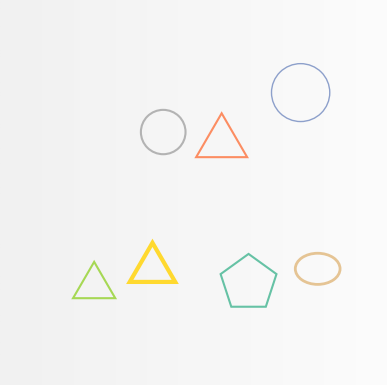[{"shape": "pentagon", "thickness": 1.5, "radius": 0.38, "center": [0.641, 0.265]}, {"shape": "triangle", "thickness": 1.5, "radius": 0.38, "center": [0.572, 0.63]}, {"shape": "circle", "thickness": 1, "radius": 0.38, "center": [0.776, 0.76]}, {"shape": "triangle", "thickness": 1.5, "radius": 0.31, "center": [0.243, 0.257]}, {"shape": "triangle", "thickness": 3, "radius": 0.34, "center": [0.393, 0.302]}, {"shape": "oval", "thickness": 2, "radius": 0.29, "center": [0.82, 0.302]}, {"shape": "circle", "thickness": 1.5, "radius": 0.29, "center": [0.421, 0.657]}]